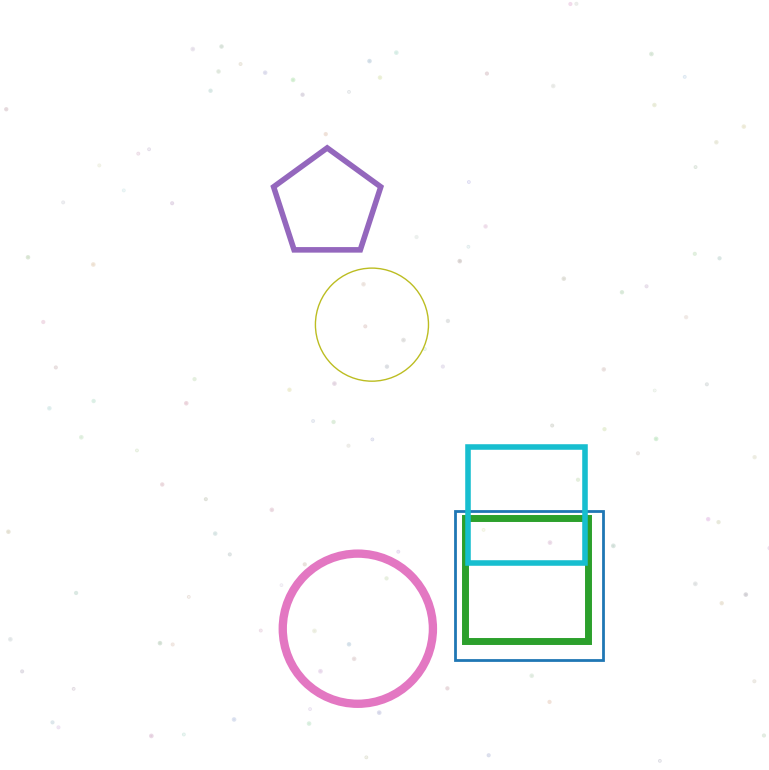[{"shape": "square", "thickness": 1, "radius": 0.48, "center": [0.687, 0.239]}, {"shape": "square", "thickness": 2.5, "radius": 0.4, "center": [0.684, 0.248]}, {"shape": "pentagon", "thickness": 2, "radius": 0.37, "center": [0.425, 0.735]}, {"shape": "circle", "thickness": 3, "radius": 0.49, "center": [0.465, 0.184]}, {"shape": "circle", "thickness": 0.5, "radius": 0.37, "center": [0.483, 0.578]}, {"shape": "square", "thickness": 2, "radius": 0.38, "center": [0.683, 0.344]}]